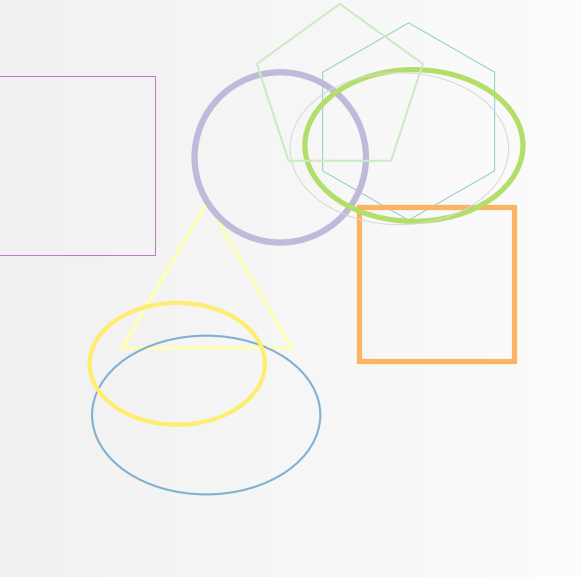[{"shape": "hexagon", "thickness": 0.5, "radius": 0.85, "center": [0.703, 0.789]}, {"shape": "triangle", "thickness": 1.5, "radius": 0.84, "center": [0.356, 0.481]}, {"shape": "circle", "thickness": 3, "radius": 0.74, "center": [0.482, 0.727]}, {"shape": "oval", "thickness": 1, "radius": 0.98, "center": [0.355, 0.28]}, {"shape": "square", "thickness": 2.5, "radius": 0.67, "center": [0.751, 0.507]}, {"shape": "oval", "thickness": 2.5, "radius": 0.94, "center": [0.712, 0.747]}, {"shape": "oval", "thickness": 0.5, "radius": 0.94, "center": [0.687, 0.742]}, {"shape": "square", "thickness": 0.5, "radius": 0.77, "center": [0.111, 0.713]}, {"shape": "pentagon", "thickness": 1, "radius": 0.75, "center": [0.585, 0.842]}, {"shape": "oval", "thickness": 2, "radius": 0.75, "center": [0.305, 0.369]}]